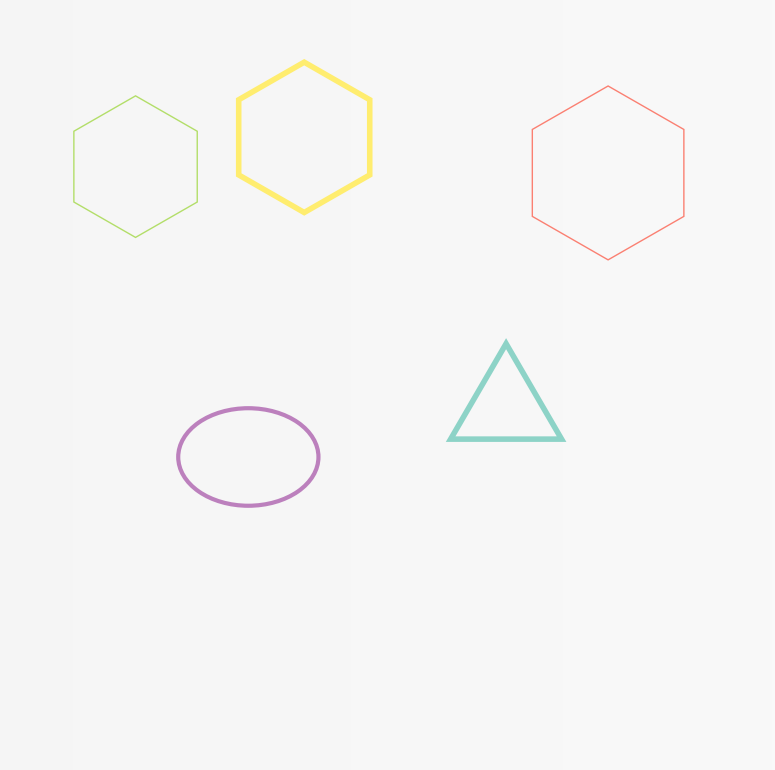[{"shape": "triangle", "thickness": 2, "radius": 0.41, "center": [0.653, 0.471]}, {"shape": "hexagon", "thickness": 0.5, "radius": 0.56, "center": [0.785, 0.775]}, {"shape": "hexagon", "thickness": 0.5, "radius": 0.46, "center": [0.175, 0.784]}, {"shape": "oval", "thickness": 1.5, "radius": 0.45, "center": [0.32, 0.407]}, {"shape": "hexagon", "thickness": 2, "radius": 0.49, "center": [0.393, 0.822]}]